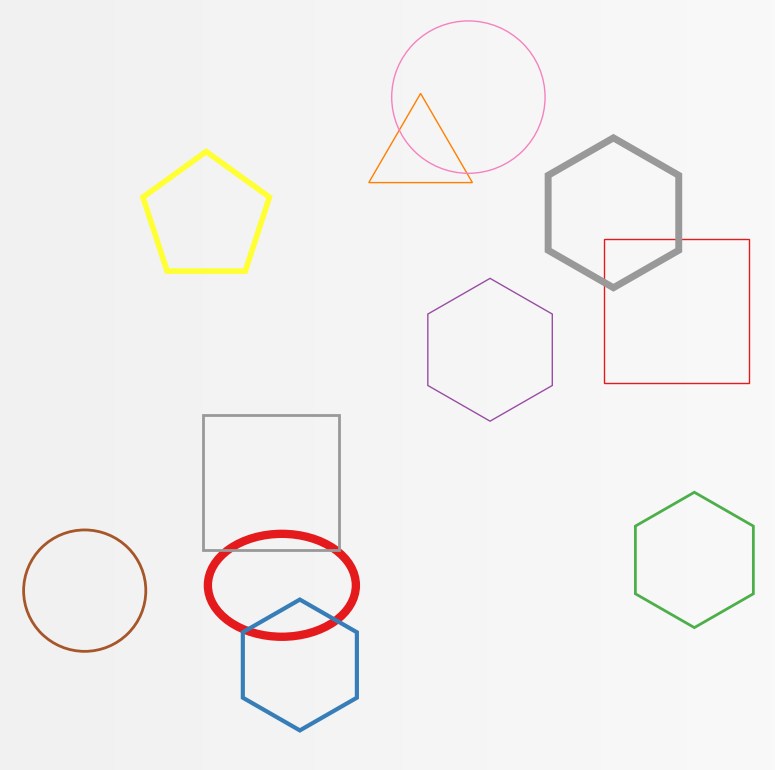[{"shape": "square", "thickness": 0.5, "radius": 0.47, "center": [0.873, 0.596]}, {"shape": "oval", "thickness": 3, "radius": 0.48, "center": [0.364, 0.24]}, {"shape": "hexagon", "thickness": 1.5, "radius": 0.42, "center": [0.387, 0.136]}, {"shape": "hexagon", "thickness": 1, "radius": 0.44, "center": [0.896, 0.273]}, {"shape": "hexagon", "thickness": 0.5, "radius": 0.46, "center": [0.632, 0.546]}, {"shape": "triangle", "thickness": 0.5, "radius": 0.39, "center": [0.543, 0.801]}, {"shape": "pentagon", "thickness": 2, "radius": 0.43, "center": [0.266, 0.717]}, {"shape": "circle", "thickness": 1, "radius": 0.39, "center": [0.109, 0.233]}, {"shape": "circle", "thickness": 0.5, "radius": 0.49, "center": [0.604, 0.874]}, {"shape": "square", "thickness": 1, "radius": 0.44, "center": [0.35, 0.373]}, {"shape": "hexagon", "thickness": 2.5, "radius": 0.49, "center": [0.792, 0.724]}]